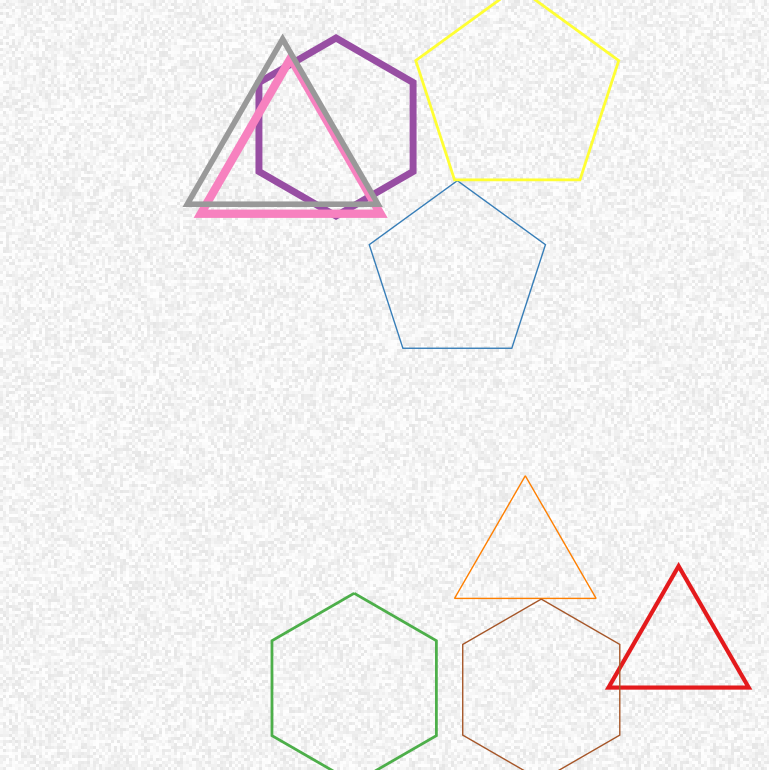[{"shape": "triangle", "thickness": 1.5, "radius": 0.53, "center": [0.881, 0.16]}, {"shape": "pentagon", "thickness": 0.5, "radius": 0.6, "center": [0.594, 0.645]}, {"shape": "hexagon", "thickness": 1, "radius": 0.62, "center": [0.46, 0.106]}, {"shape": "hexagon", "thickness": 2.5, "radius": 0.58, "center": [0.436, 0.835]}, {"shape": "triangle", "thickness": 0.5, "radius": 0.53, "center": [0.682, 0.276]}, {"shape": "pentagon", "thickness": 1, "radius": 0.69, "center": [0.672, 0.879]}, {"shape": "hexagon", "thickness": 0.5, "radius": 0.59, "center": [0.703, 0.104]}, {"shape": "triangle", "thickness": 3, "radius": 0.67, "center": [0.377, 0.79]}, {"shape": "triangle", "thickness": 2, "radius": 0.72, "center": [0.367, 0.806]}]